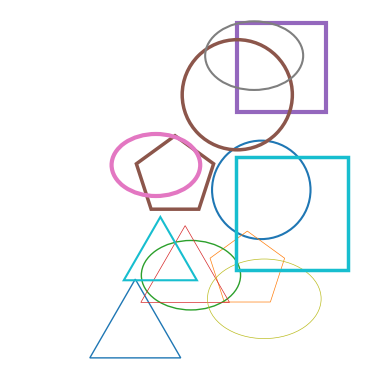[{"shape": "circle", "thickness": 1.5, "radius": 0.64, "center": [0.679, 0.507]}, {"shape": "triangle", "thickness": 1, "radius": 0.68, "center": [0.351, 0.139]}, {"shape": "pentagon", "thickness": 0.5, "radius": 0.51, "center": [0.642, 0.298]}, {"shape": "oval", "thickness": 1, "radius": 0.64, "center": [0.496, 0.285]}, {"shape": "triangle", "thickness": 0.5, "radius": 0.66, "center": [0.481, 0.281]}, {"shape": "square", "thickness": 3, "radius": 0.58, "center": [0.732, 0.824]}, {"shape": "circle", "thickness": 2.5, "radius": 0.72, "center": [0.616, 0.754]}, {"shape": "pentagon", "thickness": 2.5, "radius": 0.53, "center": [0.455, 0.542]}, {"shape": "oval", "thickness": 3, "radius": 0.58, "center": [0.405, 0.571]}, {"shape": "oval", "thickness": 1.5, "radius": 0.64, "center": [0.66, 0.855]}, {"shape": "oval", "thickness": 0.5, "radius": 0.74, "center": [0.686, 0.224]}, {"shape": "square", "thickness": 2.5, "radius": 0.73, "center": [0.759, 0.445]}, {"shape": "triangle", "thickness": 1.5, "radius": 0.55, "center": [0.416, 0.327]}]